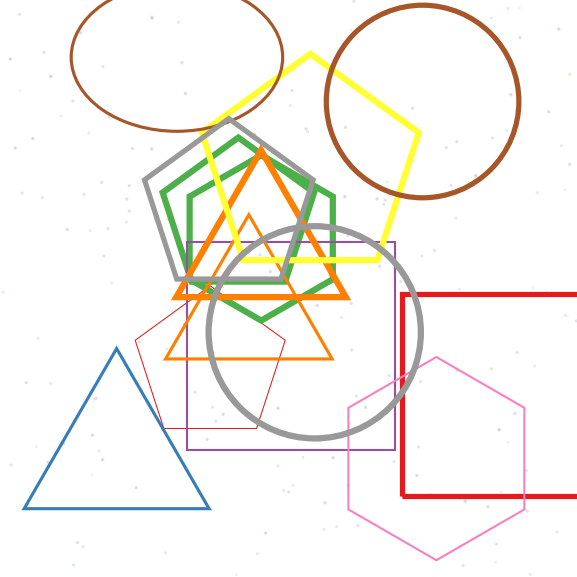[{"shape": "pentagon", "thickness": 0.5, "radius": 0.68, "center": [0.364, 0.368]}, {"shape": "square", "thickness": 2.5, "radius": 0.87, "center": [0.871, 0.315]}, {"shape": "triangle", "thickness": 1.5, "radius": 0.92, "center": [0.202, 0.211]}, {"shape": "hexagon", "thickness": 3, "radius": 0.72, "center": [0.452, 0.587]}, {"shape": "pentagon", "thickness": 3, "radius": 0.69, "center": [0.413, 0.623]}, {"shape": "square", "thickness": 1, "radius": 0.9, "center": [0.504, 0.4]}, {"shape": "triangle", "thickness": 3, "radius": 0.85, "center": [0.452, 0.569]}, {"shape": "triangle", "thickness": 1.5, "radius": 0.83, "center": [0.431, 0.461]}, {"shape": "pentagon", "thickness": 3, "radius": 0.99, "center": [0.537, 0.708]}, {"shape": "oval", "thickness": 1.5, "radius": 0.92, "center": [0.306, 0.9]}, {"shape": "circle", "thickness": 2.5, "radius": 0.83, "center": [0.732, 0.823]}, {"shape": "hexagon", "thickness": 1, "radius": 0.88, "center": [0.756, 0.205]}, {"shape": "pentagon", "thickness": 2.5, "radius": 0.77, "center": [0.396, 0.64]}, {"shape": "circle", "thickness": 3, "radius": 0.92, "center": [0.545, 0.424]}]